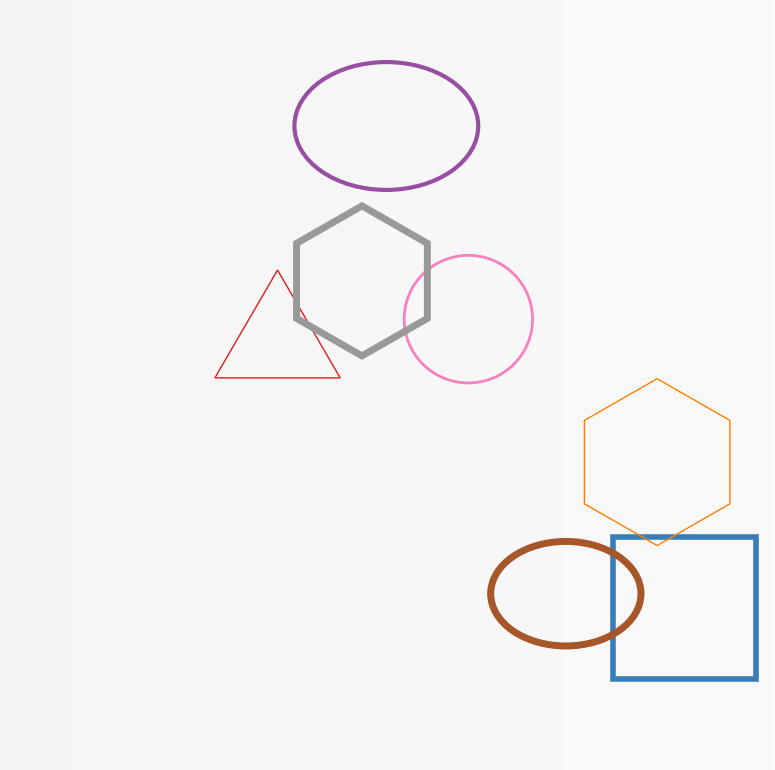[{"shape": "triangle", "thickness": 0.5, "radius": 0.47, "center": [0.358, 0.556]}, {"shape": "square", "thickness": 2, "radius": 0.46, "center": [0.883, 0.21]}, {"shape": "oval", "thickness": 1.5, "radius": 0.59, "center": [0.498, 0.836]}, {"shape": "hexagon", "thickness": 0.5, "radius": 0.54, "center": [0.848, 0.4]}, {"shape": "oval", "thickness": 2.5, "radius": 0.48, "center": [0.73, 0.229]}, {"shape": "circle", "thickness": 1, "radius": 0.41, "center": [0.604, 0.586]}, {"shape": "hexagon", "thickness": 2.5, "radius": 0.49, "center": [0.467, 0.635]}]